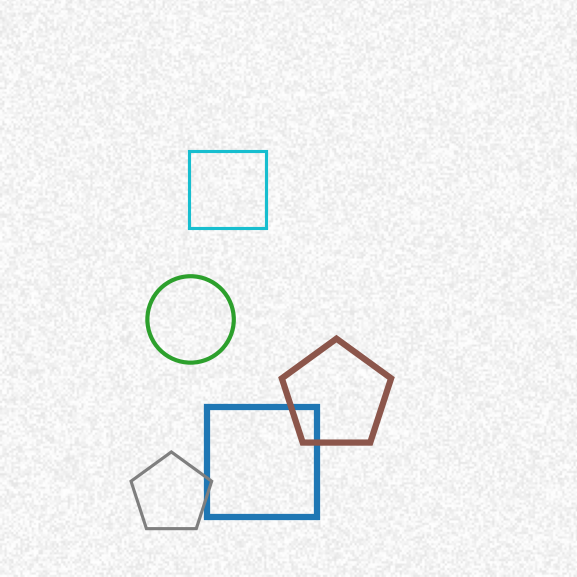[{"shape": "square", "thickness": 3, "radius": 0.48, "center": [0.454, 0.199]}, {"shape": "circle", "thickness": 2, "radius": 0.37, "center": [0.33, 0.446]}, {"shape": "pentagon", "thickness": 3, "radius": 0.5, "center": [0.583, 0.313]}, {"shape": "pentagon", "thickness": 1.5, "radius": 0.37, "center": [0.297, 0.143]}, {"shape": "square", "thickness": 1.5, "radius": 0.33, "center": [0.393, 0.672]}]